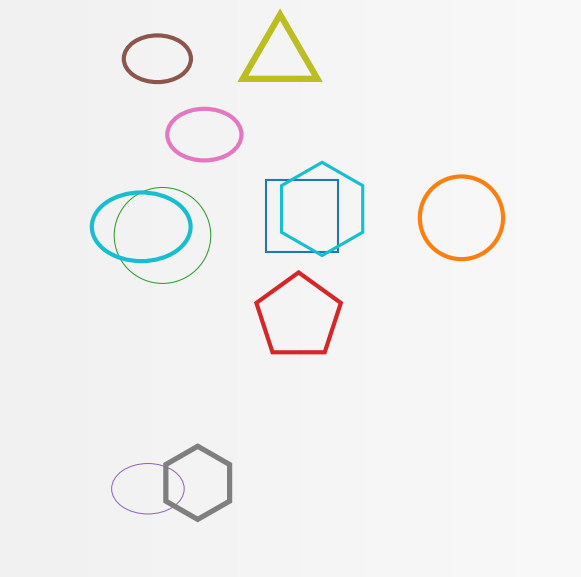[{"shape": "square", "thickness": 1, "radius": 0.31, "center": [0.519, 0.625]}, {"shape": "circle", "thickness": 2, "radius": 0.36, "center": [0.794, 0.622]}, {"shape": "circle", "thickness": 0.5, "radius": 0.42, "center": [0.28, 0.591]}, {"shape": "pentagon", "thickness": 2, "radius": 0.38, "center": [0.514, 0.451]}, {"shape": "oval", "thickness": 0.5, "radius": 0.31, "center": [0.254, 0.153]}, {"shape": "oval", "thickness": 2, "radius": 0.29, "center": [0.271, 0.897]}, {"shape": "oval", "thickness": 2, "radius": 0.32, "center": [0.352, 0.766]}, {"shape": "hexagon", "thickness": 2.5, "radius": 0.32, "center": [0.34, 0.163]}, {"shape": "triangle", "thickness": 3, "radius": 0.37, "center": [0.482, 0.9]}, {"shape": "hexagon", "thickness": 1.5, "radius": 0.4, "center": [0.554, 0.637]}, {"shape": "oval", "thickness": 2, "radius": 0.42, "center": [0.243, 0.606]}]